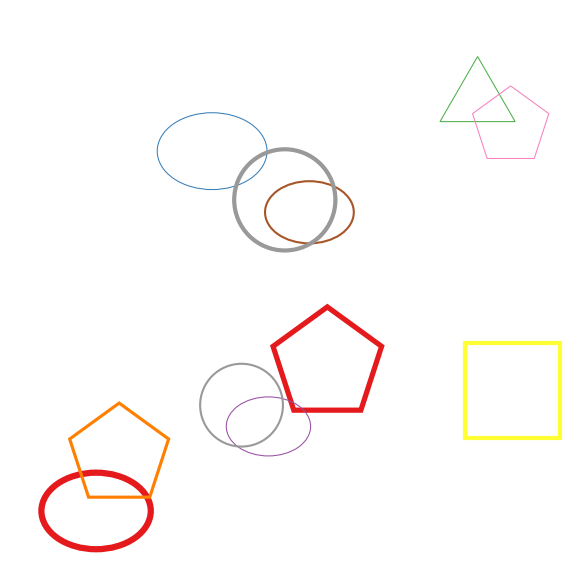[{"shape": "oval", "thickness": 3, "radius": 0.47, "center": [0.166, 0.114]}, {"shape": "pentagon", "thickness": 2.5, "radius": 0.49, "center": [0.567, 0.369]}, {"shape": "oval", "thickness": 0.5, "radius": 0.48, "center": [0.367, 0.737]}, {"shape": "triangle", "thickness": 0.5, "radius": 0.38, "center": [0.827, 0.826]}, {"shape": "oval", "thickness": 0.5, "radius": 0.37, "center": [0.465, 0.261]}, {"shape": "pentagon", "thickness": 1.5, "radius": 0.45, "center": [0.206, 0.211]}, {"shape": "square", "thickness": 2, "radius": 0.41, "center": [0.887, 0.323]}, {"shape": "oval", "thickness": 1, "radius": 0.38, "center": [0.536, 0.632]}, {"shape": "pentagon", "thickness": 0.5, "radius": 0.35, "center": [0.884, 0.781]}, {"shape": "circle", "thickness": 1, "radius": 0.36, "center": [0.418, 0.298]}, {"shape": "circle", "thickness": 2, "radius": 0.44, "center": [0.493, 0.653]}]